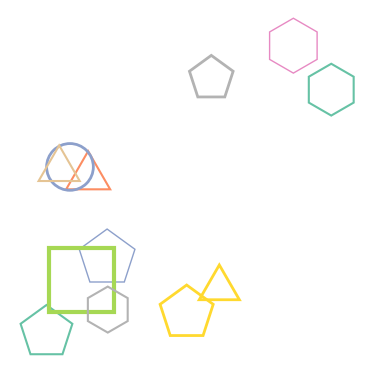[{"shape": "pentagon", "thickness": 1.5, "radius": 0.35, "center": [0.121, 0.137]}, {"shape": "hexagon", "thickness": 1.5, "radius": 0.34, "center": [0.86, 0.767]}, {"shape": "triangle", "thickness": 1.5, "radius": 0.33, "center": [0.229, 0.541]}, {"shape": "pentagon", "thickness": 1, "radius": 0.38, "center": [0.278, 0.329]}, {"shape": "circle", "thickness": 2, "radius": 0.3, "center": [0.182, 0.566]}, {"shape": "hexagon", "thickness": 1, "radius": 0.36, "center": [0.762, 0.881]}, {"shape": "square", "thickness": 3, "radius": 0.42, "center": [0.211, 0.273]}, {"shape": "triangle", "thickness": 2, "radius": 0.3, "center": [0.57, 0.252]}, {"shape": "pentagon", "thickness": 2, "radius": 0.36, "center": [0.485, 0.187]}, {"shape": "triangle", "thickness": 1.5, "radius": 0.31, "center": [0.154, 0.561]}, {"shape": "hexagon", "thickness": 1.5, "radius": 0.3, "center": [0.28, 0.196]}, {"shape": "pentagon", "thickness": 2, "radius": 0.3, "center": [0.549, 0.796]}]